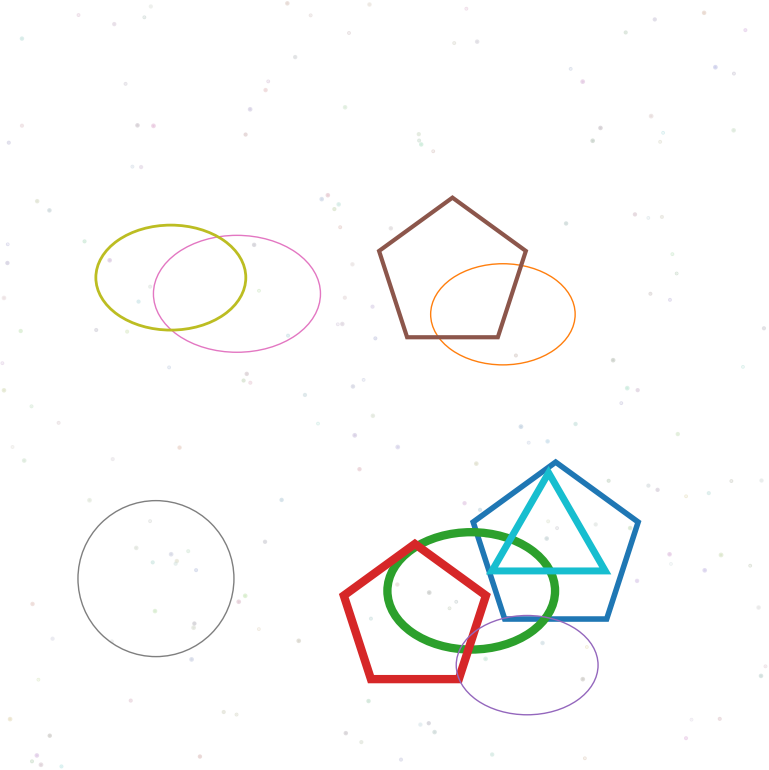[{"shape": "pentagon", "thickness": 2, "radius": 0.56, "center": [0.722, 0.287]}, {"shape": "oval", "thickness": 0.5, "radius": 0.47, "center": [0.653, 0.592]}, {"shape": "oval", "thickness": 3, "radius": 0.54, "center": [0.612, 0.233]}, {"shape": "pentagon", "thickness": 3, "radius": 0.49, "center": [0.539, 0.197]}, {"shape": "oval", "thickness": 0.5, "radius": 0.46, "center": [0.685, 0.136]}, {"shape": "pentagon", "thickness": 1.5, "radius": 0.5, "center": [0.588, 0.643]}, {"shape": "oval", "thickness": 0.5, "radius": 0.54, "center": [0.308, 0.618]}, {"shape": "circle", "thickness": 0.5, "radius": 0.51, "center": [0.203, 0.249]}, {"shape": "oval", "thickness": 1, "radius": 0.49, "center": [0.222, 0.639]}, {"shape": "triangle", "thickness": 2.5, "radius": 0.42, "center": [0.713, 0.301]}]